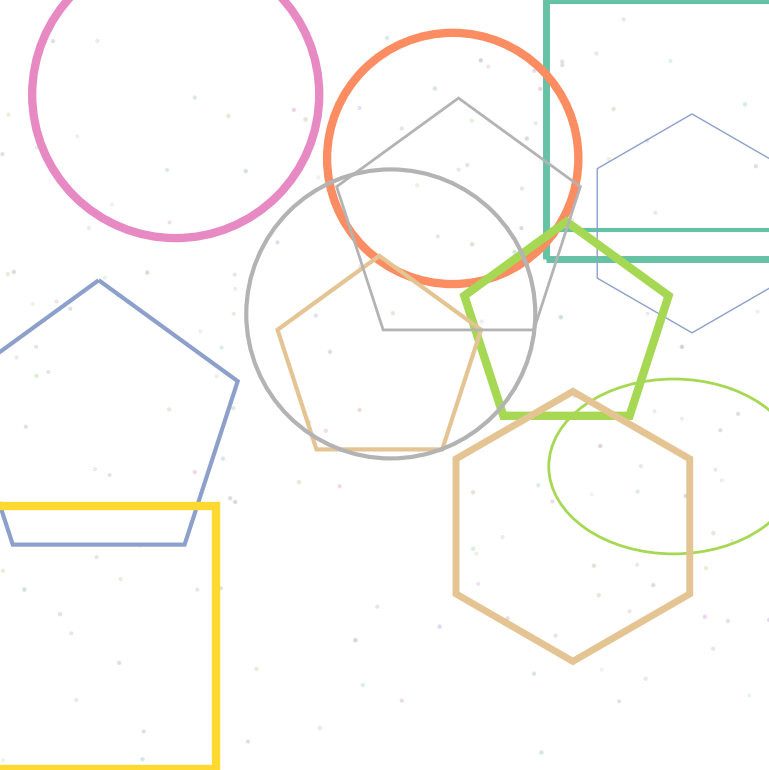[{"shape": "square", "thickness": 1.5, "radius": 0.74, "center": [0.858, 0.849]}, {"shape": "square", "thickness": 2.5, "radius": 0.91, "center": [0.89, 0.845]}, {"shape": "circle", "thickness": 3, "radius": 0.82, "center": [0.588, 0.794]}, {"shape": "hexagon", "thickness": 0.5, "radius": 0.71, "center": [0.899, 0.71]}, {"shape": "pentagon", "thickness": 1.5, "radius": 0.95, "center": [0.128, 0.446]}, {"shape": "circle", "thickness": 3, "radius": 0.93, "center": [0.228, 0.877]}, {"shape": "oval", "thickness": 1, "radius": 0.81, "center": [0.875, 0.394]}, {"shape": "pentagon", "thickness": 3, "radius": 0.7, "center": [0.736, 0.573]}, {"shape": "square", "thickness": 3, "radius": 0.85, "center": [0.109, 0.172]}, {"shape": "pentagon", "thickness": 1.5, "radius": 0.69, "center": [0.493, 0.529]}, {"shape": "hexagon", "thickness": 2.5, "radius": 0.88, "center": [0.744, 0.316]}, {"shape": "pentagon", "thickness": 1, "radius": 0.83, "center": [0.595, 0.706]}, {"shape": "circle", "thickness": 1.5, "radius": 0.94, "center": [0.507, 0.592]}]